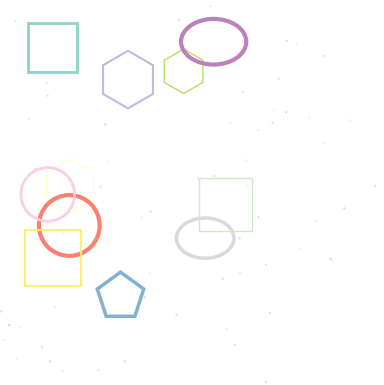[{"shape": "square", "thickness": 2, "radius": 0.32, "center": [0.136, 0.877]}, {"shape": "hexagon", "thickness": 0.5, "radius": 0.35, "center": [0.182, 0.517]}, {"shape": "hexagon", "thickness": 1.5, "radius": 0.37, "center": [0.332, 0.793]}, {"shape": "circle", "thickness": 3, "radius": 0.39, "center": [0.18, 0.414]}, {"shape": "pentagon", "thickness": 2.5, "radius": 0.32, "center": [0.313, 0.23]}, {"shape": "hexagon", "thickness": 1, "radius": 0.29, "center": [0.477, 0.815]}, {"shape": "circle", "thickness": 2, "radius": 0.35, "center": [0.124, 0.495]}, {"shape": "oval", "thickness": 2.5, "radius": 0.37, "center": [0.533, 0.382]}, {"shape": "oval", "thickness": 3, "radius": 0.42, "center": [0.555, 0.892]}, {"shape": "square", "thickness": 1, "radius": 0.34, "center": [0.586, 0.469]}, {"shape": "square", "thickness": 1.5, "radius": 0.37, "center": [0.138, 0.33]}]